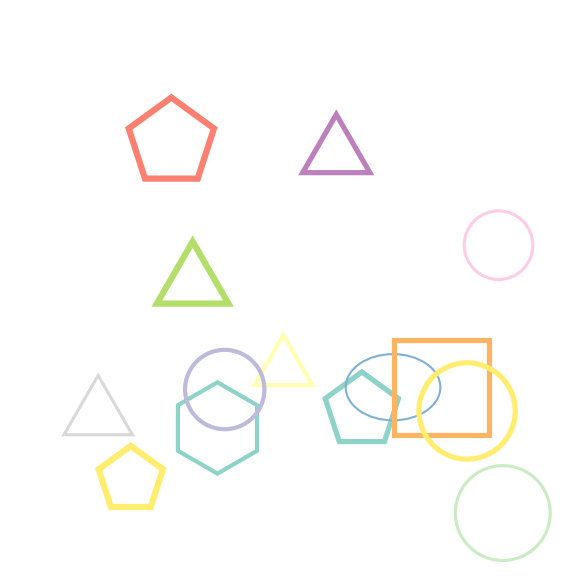[{"shape": "pentagon", "thickness": 2.5, "radius": 0.33, "center": [0.627, 0.288]}, {"shape": "hexagon", "thickness": 2, "radius": 0.4, "center": [0.377, 0.258]}, {"shape": "triangle", "thickness": 2, "radius": 0.29, "center": [0.491, 0.361]}, {"shape": "circle", "thickness": 2, "radius": 0.34, "center": [0.389, 0.325]}, {"shape": "pentagon", "thickness": 3, "radius": 0.39, "center": [0.297, 0.753]}, {"shape": "oval", "thickness": 1, "radius": 0.41, "center": [0.681, 0.329]}, {"shape": "square", "thickness": 2.5, "radius": 0.41, "center": [0.764, 0.328]}, {"shape": "triangle", "thickness": 3, "radius": 0.36, "center": [0.334, 0.509]}, {"shape": "circle", "thickness": 1.5, "radius": 0.3, "center": [0.863, 0.575]}, {"shape": "triangle", "thickness": 1.5, "radius": 0.34, "center": [0.17, 0.281]}, {"shape": "triangle", "thickness": 2.5, "radius": 0.34, "center": [0.582, 0.734]}, {"shape": "circle", "thickness": 1.5, "radius": 0.41, "center": [0.871, 0.111]}, {"shape": "circle", "thickness": 2.5, "radius": 0.42, "center": [0.809, 0.287]}, {"shape": "pentagon", "thickness": 3, "radius": 0.29, "center": [0.226, 0.168]}]